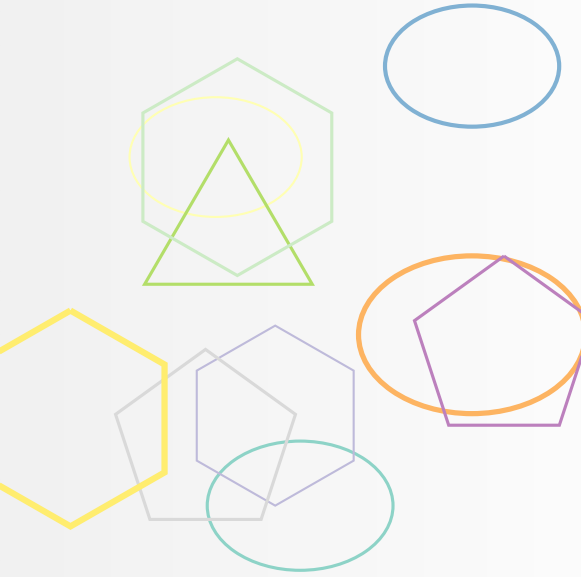[{"shape": "oval", "thickness": 1.5, "radius": 0.8, "center": [0.516, 0.123]}, {"shape": "oval", "thickness": 1, "radius": 0.74, "center": [0.371, 0.727]}, {"shape": "hexagon", "thickness": 1, "radius": 0.78, "center": [0.473, 0.279]}, {"shape": "oval", "thickness": 2, "radius": 0.75, "center": [0.812, 0.885]}, {"shape": "oval", "thickness": 2.5, "radius": 0.98, "center": [0.812, 0.419]}, {"shape": "triangle", "thickness": 1.5, "radius": 0.83, "center": [0.393, 0.59]}, {"shape": "pentagon", "thickness": 1.5, "radius": 0.81, "center": [0.354, 0.231]}, {"shape": "pentagon", "thickness": 1.5, "radius": 0.81, "center": [0.867, 0.394]}, {"shape": "hexagon", "thickness": 1.5, "radius": 0.94, "center": [0.408, 0.71]}, {"shape": "hexagon", "thickness": 3, "radius": 0.93, "center": [0.121, 0.275]}]